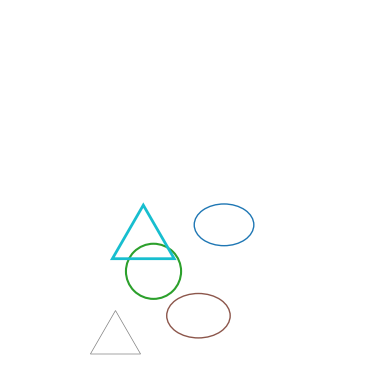[{"shape": "oval", "thickness": 1, "radius": 0.39, "center": [0.582, 0.416]}, {"shape": "circle", "thickness": 1.5, "radius": 0.36, "center": [0.399, 0.295]}, {"shape": "oval", "thickness": 1, "radius": 0.41, "center": [0.515, 0.18]}, {"shape": "triangle", "thickness": 0.5, "radius": 0.38, "center": [0.3, 0.118]}, {"shape": "triangle", "thickness": 2, "radius": 0.46, "center": [0.372, 0.374]}]